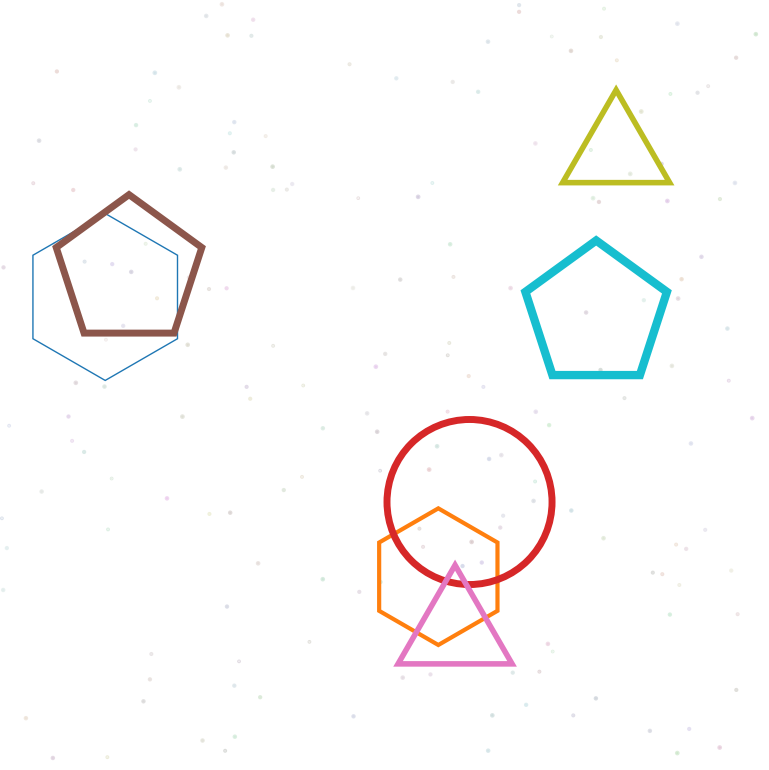[{"shape": "hexagon", "thickness": 0.5, "radius": 0.54, "center": [0.137, 0.614]}, {"shape": "hexagon", "thickness": 1.5, "radius": 0.44, "center": [0.569, 0.251]}, {"shape": "circle", "thickness": 2.5, "radius": 0.54, "center": [0.61, 0.348]}, {"shape": "pentagon", "thickness": 2.5, "radius": 0.5, "center": [0.168, 0.648]}, {"shape": "triangle", "thickness": 2, "radius": 0.43, "center": [0.591, 0.181]}, {"shape": "triangle", "thickness": 2, "radius": 0.4, "center": [0.8, 0.803]}, {"shape": "pentagon", "thickness": 3, "radius": 0.48, "center": [0.774, 0.591]}]